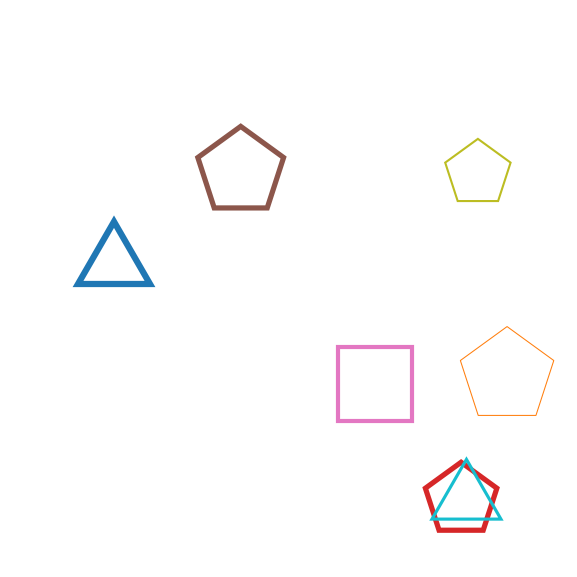[{"shape": "triangle", "thickness": 3, "radius": 0.36, "center": [0.197, 0.543]}, {"shape": "pentagon", "thickness": 0.5, "radius": 0.43, "center": [0.878, 0.349]}, {"shape": "pentagon", "thickness": 2.5, "radius": 0.33, "center": [0.798, 0.134]}, {"shape": "pentagon", "thickness": 2.5, "radius": 0.39, "center": [0.417, 0.702]}, {"shape": "square", "thickness": 2, "radius": 0.32, "center": [0.65, 0.334]}, {"shape": "pentagon", "thickness": 1, "radius": 0.3, "center": [0.828, 0.699]}, {"shape": "triangle", "thickness": 1.5, "radius": 0.34, "center": [0.808, 0.135]}]